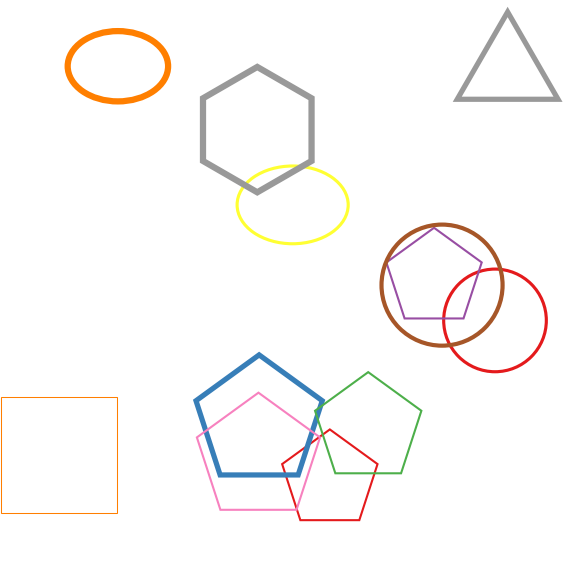[{"shape": "circle", "thickness": 1.5, "radius": 0.44, "center": [0.857, 0.444]}, {"shape": "pentagon", "thickness": 1, "radius": 0.43, "center": [0.571, 0.169]}, {"shape": "pentagon", "thickness": 2.5, "radius": 0.57, "center": [0.449, 0.27]}, {"shape": "pentagon", "thickness": 1, "radius": 0.48, "center": [0.638, 0.258]}, {"shape": "pentagon", "thickness": 1, "radius": 0.43, "center": [0.752, 0.518]}, {"shape": "square", "thickness": 0.5, "radius": 0.5, "center": [0.102, 0.211]}, {"shape": "oval", "thickness": 3, "radius": 0.43, "center": [0.204, 0.884]}, {"shape": "oval", "thickness": 1.5, "radius": 0.48, "center": [0.507, 0.644]}, {"shape": "circle", "thickness": 2, "radius": 0.52, "center": [0.765, 0.505]}, {"shape": "pentagon", "thickness": 1, "radius": 0.56, "center": [0.448, 0.207]}, {"shape": "triangle", "thickness": 2.5, "radius": 0.5, "center": [0.879, 0.878]}, {"shape": "hexagon", "thickness": 3, "radius": 0.54, "center": [0.446, 0.775]}]